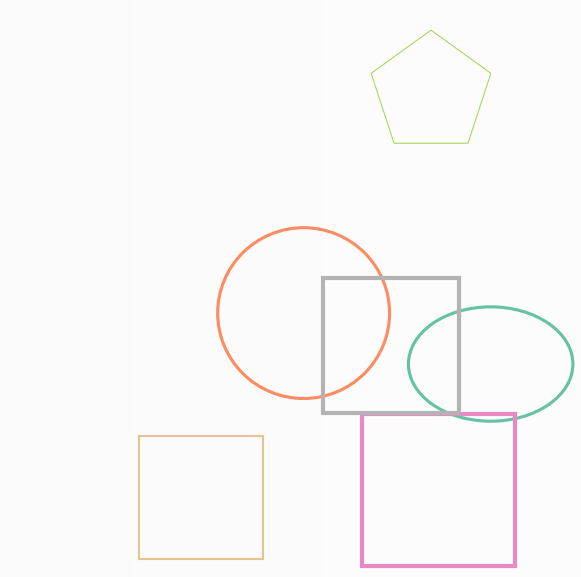[{"shape": "oval", "thickness": 1.5, "radius": 0.71, "center": [0.844, 0.369]}, {"shape": "circle", "thickness": 1.5, "radius": 0.74, "center": [0.522, 0.457]}, {"shape": "square", "thickness": 2, "radius": 0.66, "center": [0.754, 0.151]}, {"shape": "pentagon", "thickness": 0.5, "radius": 0.54, "center": [0.742, 0.839]}, {"shape": "square", "thickness": 1, "radius": 0.53, "center": [0.345, 0.138]}, {"shape": "square", "thickness": 2, "radius": 0.59, "center": [0.673, 0.401]}]